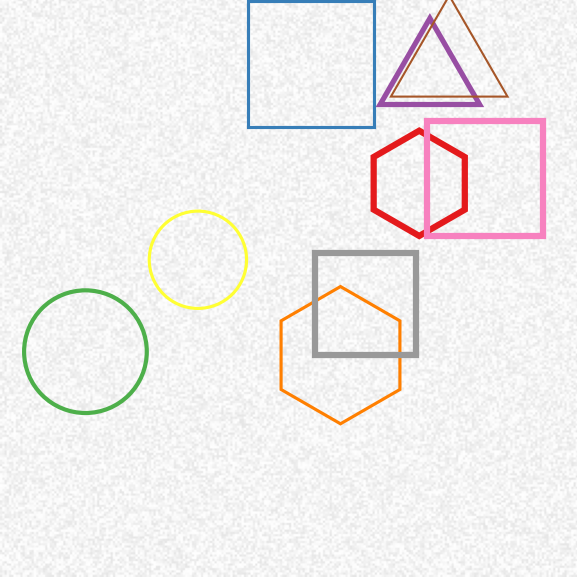[{"shape": "hexagon", "thickness": 3, "radius": 0.46, "center": [0.726, 0.682]}, {"shape": "square", "thickness": 1.5, "radius": 0.55, "center": [0.538, 0.889]}, {"shape": "circle", "thickness": 2, "radius": 0.53, "center": [0.148, 0.39]}, {"shape": "triangle", "thickness": 2.5, "radius": 0.5, "center": [0.744, 0.868]}, {"shape": "hexagon", "thickness": 1.5, "radius": 0.59, "center": [0.59, 0.384]}, {"shape": "circle", "thickness": 1.5, "radius": 0.42, "center": [0.343, 0.549]}, {"shape": "triangle", "thickness": 1, "radius": 0.58, "center": [0.778, 0.89]}, {"shape": "square", "thickness": 3, "radius": 0.5, "center": [0.84, 0.69]}, {"shape": "square", "thickness": 3, "radius": 0.44, "center": [0.633, 0.473]}]